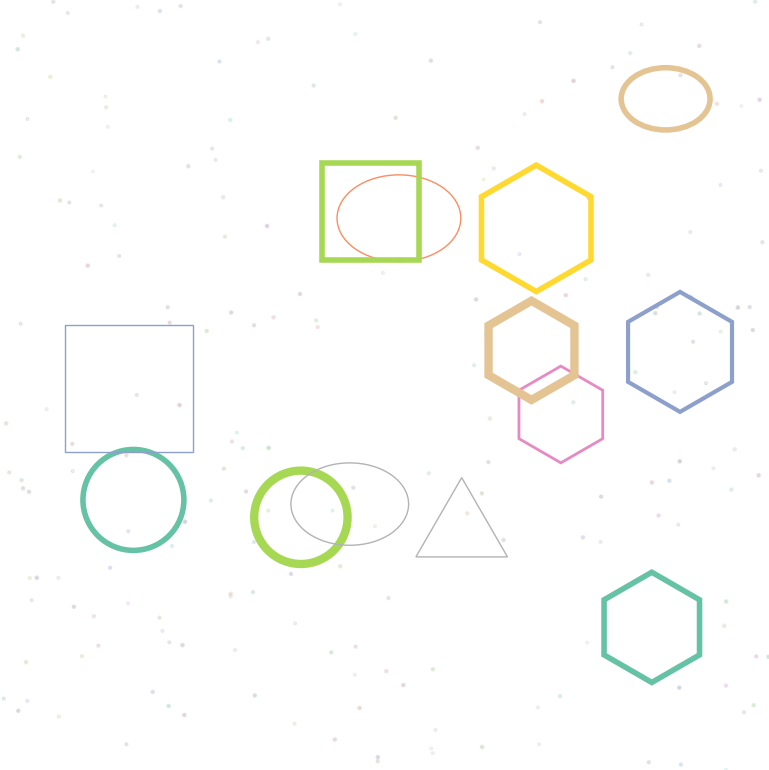[{"shape": "hexagon", "thickness": 2, "radius": 0.36, "center": [0.846, 0.185]}, {"shape": "circle", "thickness": 2, "radius": 0.33, "center": [0.173, 0.351]}, {"shape": "oval", "thickness": 0.5, "radius": 0.4, "center": [0.518, 0.717]}, {"shape": "hexagon", "thickness": 1.5, "radius": 0.39, "center": [0.883, 0.543]}, {"shape": "square", "thickness": 0.5, "radius": 0.41, "center": [0.168, 0.496]}, {"shape": "hexagon", "thickness": 1, "radius": 0.31, "center": [0.728, 0.462]}, {"shape": "square", "thickness": 2, "radius": 0.31, "center": [0.481, 0.725]}, {"shape": "circle", "thickness": 3, "radius": 0.3, "center": [0.391, 0.328]}, {"shape": "hexagon", "thickness": 2, "radius": 0.41, "center": [0.696, 0.703]}, {"shape": "oval", "thickness": 2, "radius": 0.29, "center": [0.864, 0.872]}, {"shape": "hexagon", "thickness": 3, "radius": 0.32, "center": [0.69, 0.545]}, {"shape": "triangle", "thickness": 0.5, "radius": 0.34, "center": [0.6, 0.311]}, {"shape": "oval", "thickness": 0.5, "radius": 0.38, "center": [0.454, 0.345]}]